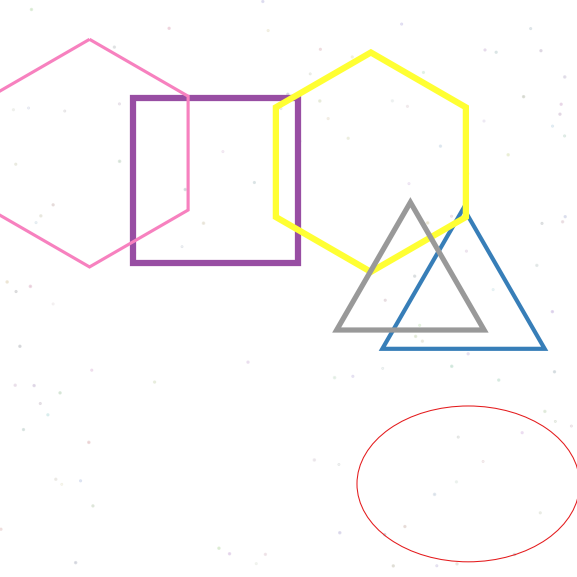[{"shape": "oval", "thickness": 0.5, "radius": 0.96, "center": [0.811, 0.161]}, {"shape": "triangle", "thickness": 2, "radius": 0.81, "center": [0.803, 0.476]}, {"shape": "square", "thickness": 3, "radius": 0.72, "center": [0.373, 0.687]}, {"shape": "hexagon", "thickness": 3, "radius": 0.95, "center": [0.642, 0.718]}, {"shape": "hexagon", "thickness": 1.5, "radius": 0.99, "center": [0.155, 0.734]}, {"shape": "triangle", "thickness": 2.5, "radius": 0.74, "center": [0.711, 0.501]}]